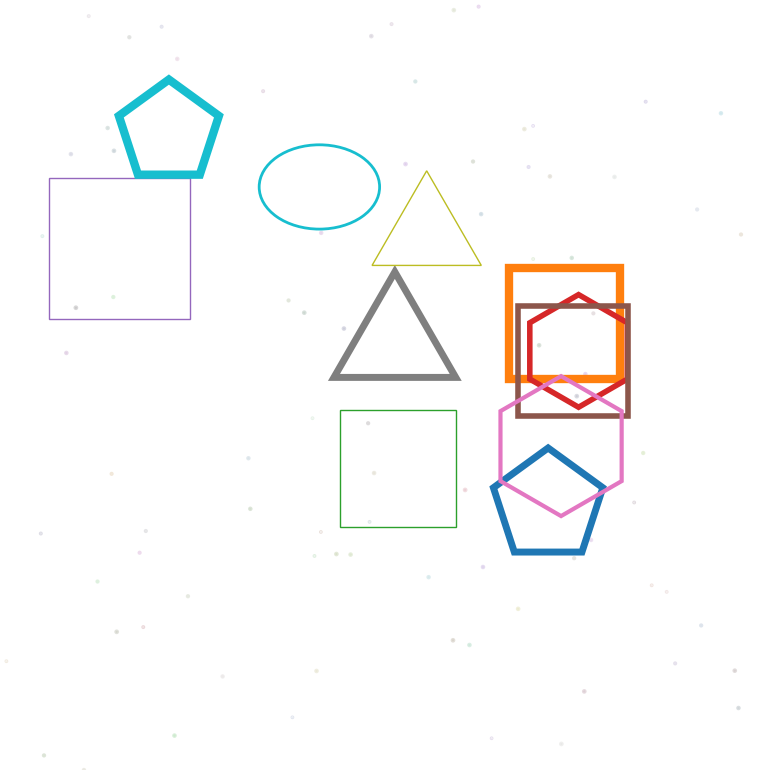[{"shape": "pentagon", "thickness": 2.5, "radius": 0.37, "center": [0.712, 0.343]}, {"shape": "square", "thickness": 3, "radius": 0.36, "center": [0.733, 0.58]}, {"shape": "square", "thickness": 0.5, "radius": 0.38, "center": [0.517, 0.391]}, {"shape": "hexagon", "thickness": 2, "radius": 0.37, "center": [0.751, 0.544]}, {"shape": "square", "thickness": 0.5, "radius": 0.46, "center": [0.155, 0.677]}, {"shape": "square", "thickness": 2, "radius": 0.36, "center": [0.744, 0.531]}, {"shape": "hexagon", "thickness": 1.5, "radius": 0.45, "center": [0.729, 0.421]}, {"shape": "triangle", "thickness": 2.5, "radius": 0.46, "center": [0.513, 0.556]}, {"shape": "triangle", "thickness": 0.5, "radius": 0.41, "center": [0.554, 0.696]}, {"shape": "oval", "thickness": 1, "radius": 0.39, "center": [0.415, 0.757]}, {"shape": "pentagon", "thickness": 3, "radius": 0.34, "center": [0.219, 0.828]}]